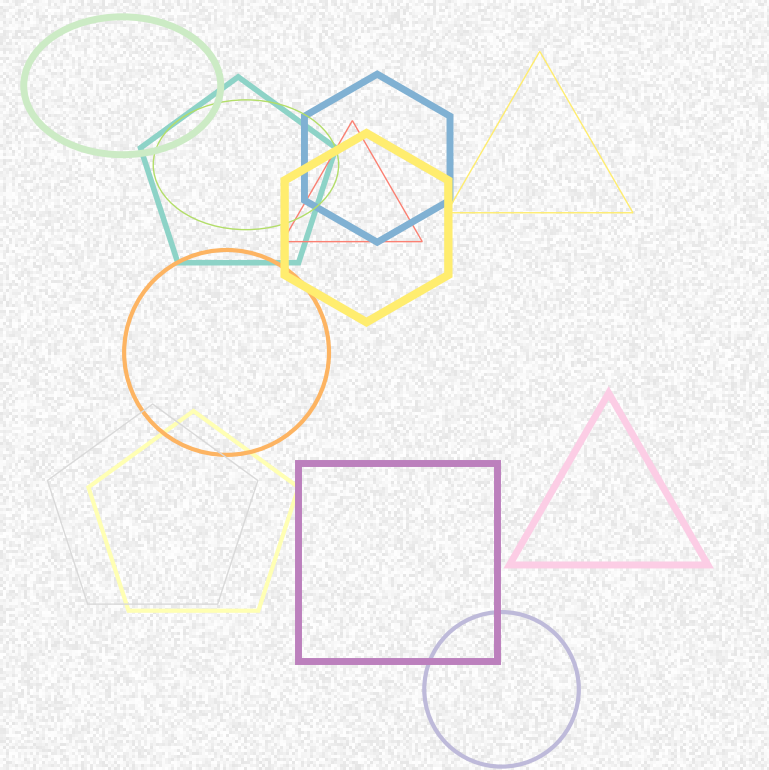[{"shape": "pentagon", "thickness": 2, "radius": 0.67, "center": [0.309, 0.767]}, {"shape": "pentagon", "thickness": 1.5, "radius": 0.72, "center": [0.251, 0.323]}, {"shape": "circle", "thickness": 1.5, "radius": 0.5, "center": [0.651, 0.105]}, {"shape": "triangle", "thickness": 0.5, "radius": 0.52, "center": [0.458, 0.739]}, {"shape": "hexagon", "thickness": 2.5, "radius": 0.55, "center": [0.49, 0.795]}, {"shape": "circle", "thickness": 1.5, "radius": 0.67, "center": [0.294, 0.542]}, {"shape": "oval", "thickness": 0.5, "radius": 0.6, "center": [0.319, 0.786]}, {"shape": "triangle", "thickness": 2.5, "radius": 0.74, "center": [0.79, 0.341]}, {"shape": "pentagon", "thickness": 0.5, "radius": 0.72, "center": [0.198, 0.332]}, {"shape": "square", "thickness": 2.5, "radius": 0.65, "center": [0.516, 0.27]}, {"shape": "oval", "thickness": 2.5, "radius": 0.64, "center": [0.159, 0.889]}, {"shape": "triangle", "thickness": 0.5, "radius": 0.7, "center": [0.701, 0.794]}, {"shape": "hexagon", "thickness": 3, "radius": 0.61, "center": [0.476, 0.704]}]